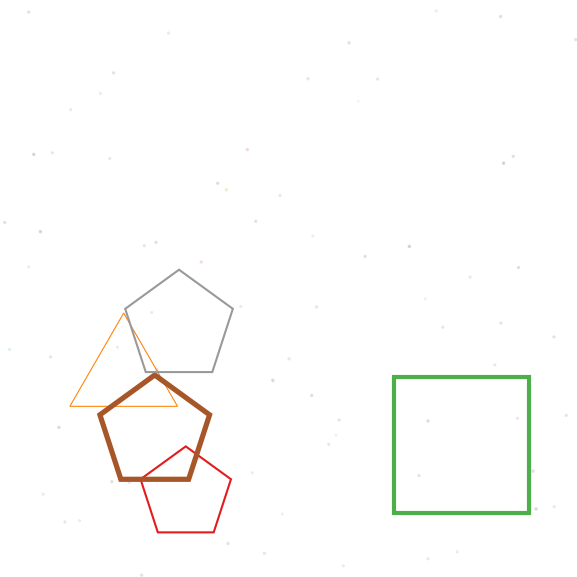[{"shape": "pentagon", "thickness": 1, "radius": 0.41, "center": [0.322, 0.144]}, {"shape": "square", "thickness": 2, "radius": 0.59, "center": [0.799, 0.228]}, {"shape": "triangle", "thickness": 0.5, "radius": 0.54, "center": [0.214, 0.349]}, {"shape": "pentagon", "thickness": 2.5, "radius": 0.5, "center": [0.268, 0.25]}, {"shape": "pentagon", "thickness": 1, "radius": 0.49, "center": [0.31, 0.434]}]